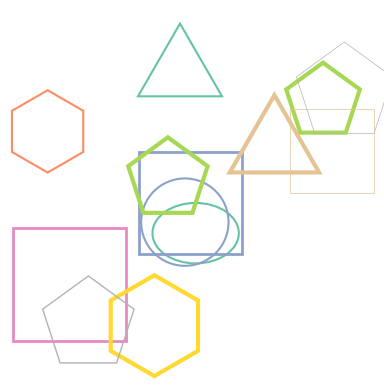[{"shape": "oval", "thickness": 1.5, "radius": 0.56, "center": [0.508, 0.394]}, {"shape": "triangle", "thickness": 1.5, "radius": 0.63, "center": [0.468, 0.813]}, {"shape": "hexagon", "thickness": 1.5, "radius": 0.53, "center": [0.124, 0.659]}, {"shape": "circle", "thickness": 1.5, "radius": 0.57, "center": [0.48, 0.423]}, {"shape": "square", "thickness": 2, "radius": 0.66, "center": [0.495, 0.472]}, {"shape": "square", "thickness": 2, "radius": 0.73, "center": [0.181, 0.26]}, {"shape": "pentagon", "thickness": 3, "radius": 0.5, "center": [0.839, 0.737]}, {"shape": "pentagon", "thickness": 3, "radius": 0.54, "center": [0.436, 0.535]}, {"shape": "hexagon", "thickness": 3, "radius": 0.65, "center": [0.401, 0.154]}, {"shape": "square", "thickness": 0.5, "radius": 0.55, "center": [0.862, 0.607]}, {"shape": "triangle", "thickness": 3, "radius": 0.67, "center": [0.713, 0.619]}, {"shape": "pentagon", "thickness": 0.5, "radius": 0.66, "center": [0.895, 0.76]}, {"shape": "pentagon", "thickness": 1, "radius": 0.62, "center": [0.23, 0.158]}]